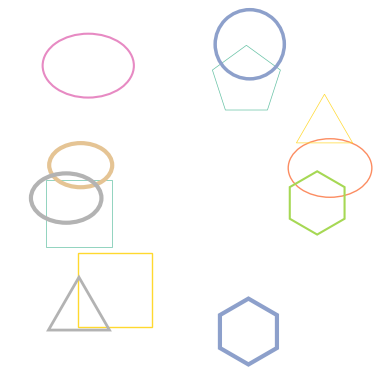[{"shape": "pentagon", "thickness": 0.5, "radius": 0.46, "center": [0.64, 0.789]}, {"shape": "square", "thickness": 0.5, "radius": 0.43, "center": [0.206, 0.446]}, {"shape": "oval", "thickness": 1, "radius": 0.54, "center": [0.857, 0.564]}, {"shape": "circle", "thickness": 2.5, "radius": 0.45, "center": [0.649, 0.885]}, {"shape": "hexagon", "thickness": 3, "radius": 0.43, "center": [0.645, 0.139]}, {"shape": "oval", "thickness": 1.5, "radius": 0.59, "center": [0.229, 0.83]}, {"shape": "hexagon", "thickness": 1.5, "radius": 0.41, "center": [0.824, 0.473]}, {"shape": "square", "thickness": 1, "radius": 0.48, "center": [0.299, 0.247]}, {"shape": "triangle", "thickness": 0.5, "radius": 0.42, "center": [0.843, 0.671]}, {"shape": "oval", "thickness": 3, "radius": 0.41, "center": [0.21, 0.571]}, {"shape": "triangle", "thickness": 2, "radius": 0.46, "center": [0.205, 0.188]}, {"shape": "oval", "thickness": 3, "radius": 0.46, "center": [0.172, 0.486]}]